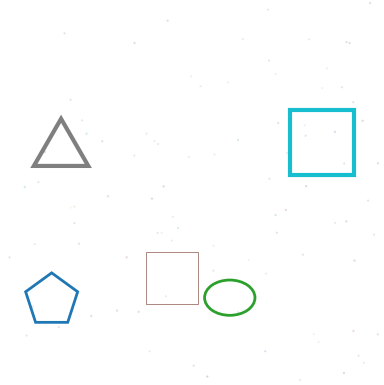[{"shape": "pentagon", "thickness": 2, "radius": 0.36, "center": [0.134, 0.22]}, {"shape": "oval", "thickness": 2, "radius": 0.33, "center": [0.597, 0.227]}, {"shape": "square", "thickness": 0.5, "radius": 0.34, "center": [0.446, 0.278]}, {"shape": "triangle", "thickness": 3, "radius": 0.41, "center": [0.159, 0.61]}, {"shape": "square", "thickness": 3, "radius": 0.42, "center": [0.836, 0.629]}]